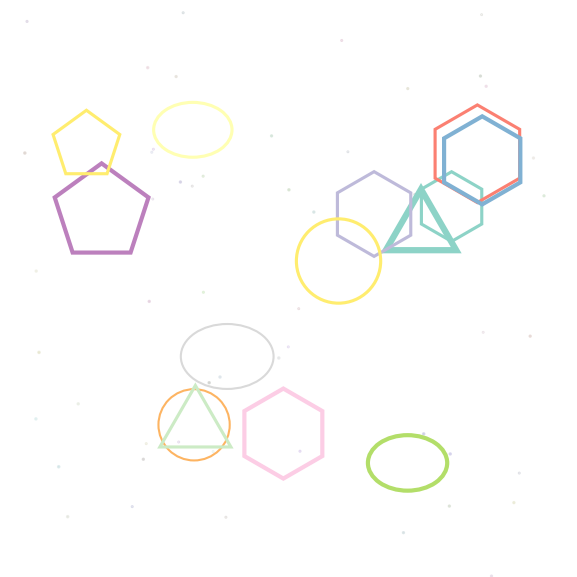[{"shape": "triangle", "thickness": 3, "radius": 0.35, "center": [0.729, 0.601]}, {"shape": "hexagon", "thickness": 1.5, "radius": 0.3, "center": [0.782, 0.641]}, {"shape": "oval", "thickness": 1.5, "radius": 0.34, "center": [0.334, 0.774]}, {"shape": "hexagon", "thickness": 1.5, "radius": 0.37, "center": [0.648, 0.629]}, {"shape": "hexagon", "thickness": 1.5, "radius": 0.42, "center": [0.827, 0.733]}, {"shape": "hexagon", "thickness": 2, "radius": 0.38, "center": [0.835, 0.721]}, {"shape": "circle", "thickness": 1, "radius": 0.31, "center": [0.336, 0.264]}, {"shape": "oval", "thickness": 2, "radius": 0.34, "center": [0.706, 0.198]}, {"shape": "hexagon", "thickness": 2, "radius": 0.39, "center": [0.491, 0.248]}, {"shape": "oval", "thickness": 1, "radius": 0.4, "center": [0.393, 0.382]}, {"shape": "pentagon", "thickness": 2, "radius": 0.43, "center": [0.176, 0.631]}, {"shape": "triangle", "thickness": 1.5, "radius": 0.35, "center": [0.338, 0.261]}, {"shape": "circle", "thickness": 1.5, "radius": 0.36, "center": [0.586, 0.547]}, {"shape": "pentagon", "thickness": 1.5, "radius": 0.3, "center": [0.15, 0.747]}]